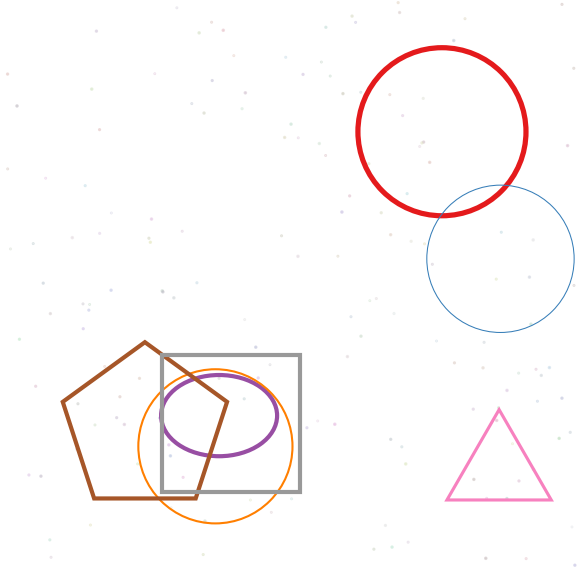[{"shape": "circle", "thickness": 2.5, "radius": 0.73, "center": [0.765, 0.771]}, {"shape": "circle", "thickness": 0.5, "radius": 0.64, "center": [0.867, 0.551]}, {"shape": "oval", "thickness": 2, "radius": 0.5, "center": [0.379, 0.279]}, {"shape": "circle", "thickness": 1, "radius": 0.67, "center": [0.373, 0.226]}, {"shape": "pentagon", "thickness": 2, "radius": 0.75, "center": [0.251, 0.257]}, {"shape": "triangle", "thickness": 1.5, "radius": 0.52, "center": [0.864, 0.186]}, {"shape": "square", "thickness": 2, "radius": 0.6, "center": [0.4, 0.266]}]